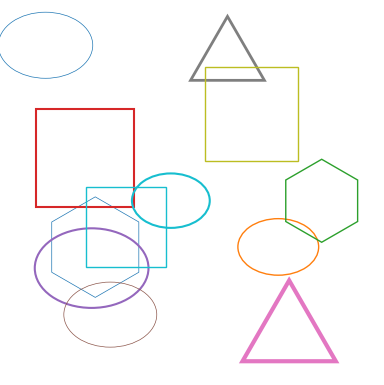[{"shape": "hexagon", "thickness": 0.5, "radius": 0.65, "center": [0.247, 0.358]}, {"shape": "oval", "thickness": 0.5, "radius": 0.61, "center": [0.118, 0.882]}, {"shape": "oval", "thickness": 1, "radius": 0.52, "center": [0.723, 0.359]}, {"shape": "hexagon", "thickness": 1, "radius": 0.54, "center": [0.836, 0.479]}, {"shape": "square", "thickness": 1.5, "radius": 0.64, "center": [0.22, 0.59]}, {"shape": "oval", "thickness": 1.5, "radius": 0.74, "center": [0.238, 0.304]}, {"shape": "oval", "thickness": 0.5, "radius": 0.6, "center": [0.286, 0.183]}, {"shape": "triangle", "thickness": 3, "radius": 0.7, "center": [0.751, 0.132]}, {"shape": "triangle", "thickness": 2, "radius": 0.55, "center": [0.591, 0.847]}, {"shape": "square", "thickness": 1, "radius": 0.61, "center": [0.653, 0.703]}, {"shape": "square", "thickness": 1, "radius": 0.52, "center": [0.327, 0.41]}, {"shape": "oval", "thickness": 1.5, "radius": 0.51, "center": [0.444, 0.479]}]